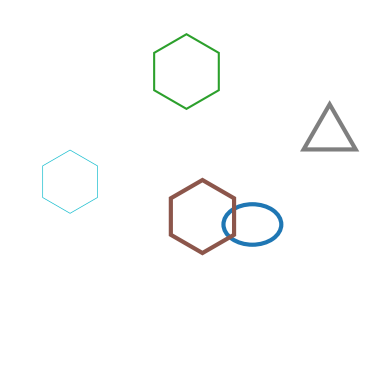[{"shape": "oval", "thickness": 3, "radius": 0.38, "center": [0.656, 0.417]}, {"shape": "hexagon", "thickness": 1.5, "radius": 0.48, "center": [0.484, 0.814]}, {"shape": "hexagon", "thickness": 3, "radius": 0.47, "center": [0.526, 0.438]}, {"shape": "triangle", "thickness": 3, "radius": 0.39, "center": [0.856, 0.651]}, {"shape": "hexagon", "thickness": 0.5, "radius": 0.41, "center": [0.182, 0.528]}]